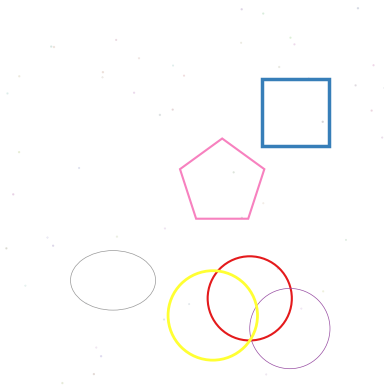[{"shape": "circle", "thickness": 1.5, "radius": 0.55, "center": [0.649, 0.225]}, {"shape": "square", "thickness": 2.5, "radius": 0.43, "center": [0.767, 0.709]}, {"shape": "circle", "thickness": 0.5, "radius": 0.52, "center": [0.753, 0.147]}, {"shape": "circle", "thickness": 2, "radius": 0.58, "center": [0.553, 0.181]}, {"shape": "pentagon", "thickness": 1.5, "radius": 0.58, "center": [0.577, 0.525]}, {"shape": "oval", "thickness": 0.5, "radius": 0.55, "center": [0.294, 0.272]}]